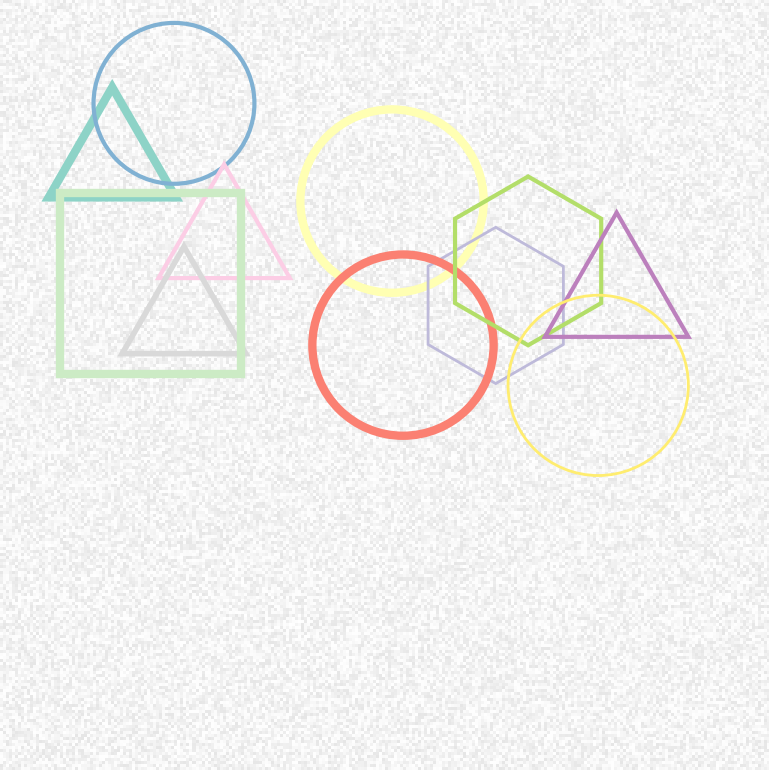[{"shape": "triangle", "thickness": 3, "radius": 0.48, "center": [0.146, 0.791]}, {"shape": "circle", "thickness": 3, "radius": 0.6, "center": [0.509, 0.739]}, {"shape": "hexagon", "thickness": 1, "radius": 0.51, "center": [0.644, 0.603]}, {"shape": "circle", "thickness": 3, "radius": 0.59, "center": [0.523, 0.552]}, {"shape": "circle", "thickness": 1.5, "radius": 0.52, "center": [0.226, 0.866]}, {"shape": "hexagon", "thickness": 1.5, "radius": 0.55, "center": [0.686, 0.661]}, {"shape": "triangle", "thickness": 1.5, "radius": 0.49, "center": [0.291, 0.688]}, {"shape": "triangle", "thickness": 2, "radius": 0.46, "center": [0.239, 0.587]}, {"shape": "triangle", "thickness": 1.5, "radius": 0.54, "center": [0.801, 0.616]}, {"shape": "square", "thickness": 3, "radius": 0.59, "center": [0.196, 0.632]}, {"shape": "circle", "thickness": 1, "radius": 0.59, "center": [0.777, 0.5]}]